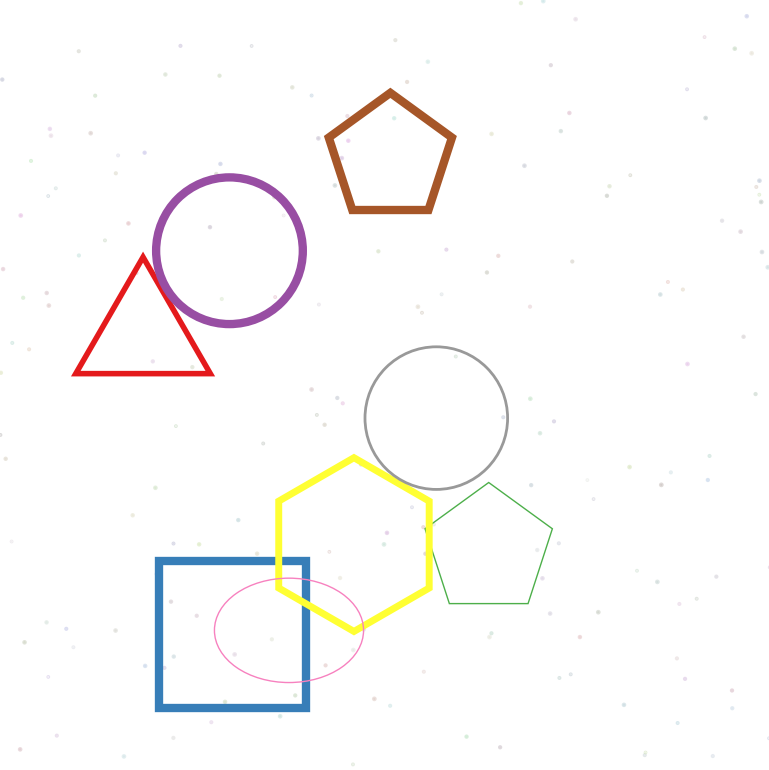[{"shape": "triangle", "thickness": 2, "radius": 0.5, "center": [0.186, 0.565]}, {"shape": "square", "thickness": 3, "radius": 0.48, "center": [0.302, 0.176]}, {"shape": "pentagon", "thickness": 0.5, "radius": 0.43, "center": [0.635, 0.286]}, {"shape": "circle", "thickness": 3, "radius": 0.48, "center": [0.298, 0.674]}, {"shape": "hexagon", "thickness": 2.5, "radius": 0.56, "center": [0.46, 0.293]}, {"shape": "pentagon", "thickness": 3, "radius": 0.42, "center": [0.507, 0.795]}, {"shape": "oval", "thickness": 0.5, "radius": 0.48, "center": [0.375, 0.181]}, {"shape": "circle", "thickness": 1, "radius": 0.46, "center": [0.567, 0.457]}]